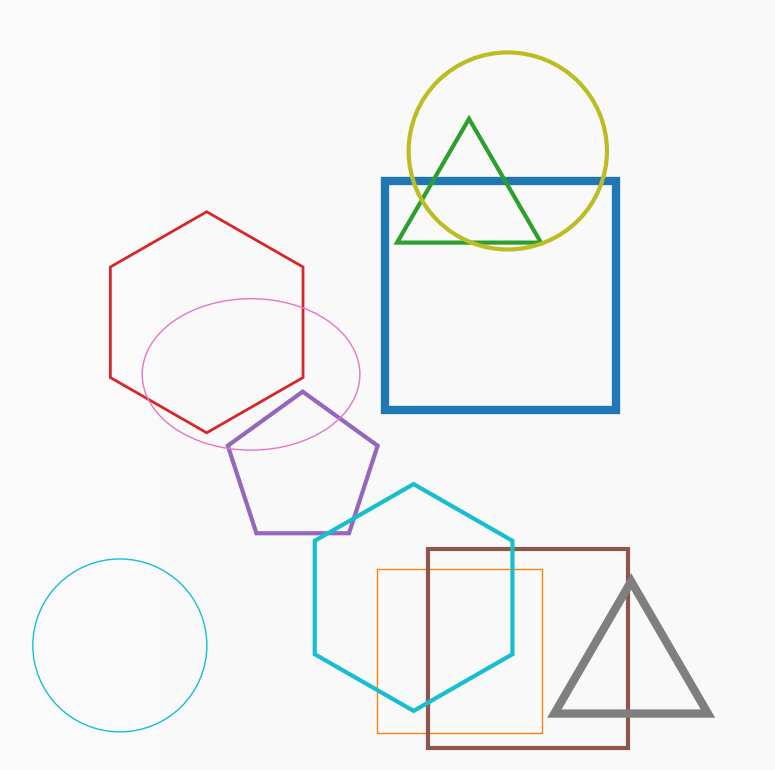[{"shape": "square", "thickness": 3, "radius": 0.74, "center": [0.646, 0.617]}, {"shape": "square", "thickness": 0.5, "radius": 0.53, "center": [0.593, 0.155]}, {"shape": "triangle", "thickness": 1.5, "radius": 0.54, "center": [0.605, 0.739]}, {"shape": "hexagon", "thickness": 1, "radius": 0.72, "center": [0.267, 0.581]}, {"shape": "pentagon", "thickness": 1.5, "radius": 0.51, "center": [0.391, 0.39]}, {"shape": "square", "thickness": 1.5, "radius": 0.65, "center": [0.682, 0.158]}, {"shape": "oval", "thickness": 0.5, "radius": 0.7, "center": [0.324, 0.514]}, {"shape": "triangle", "thickness": 3, "radius": 0.57, "center": [0.814, 0.13]}, {"shape": "circle", "thickness": 1.5, "radius": 0.64, "center": [0.655, 0.804]}, {"shape": "hexagon", "thickness": 1.5, "radius": 0.74, "center": [0.534, 0.224]}, {"shape": "circle", "thickness": 0.5, "radius": 0.56, "center": [0.155, 0.162]}]